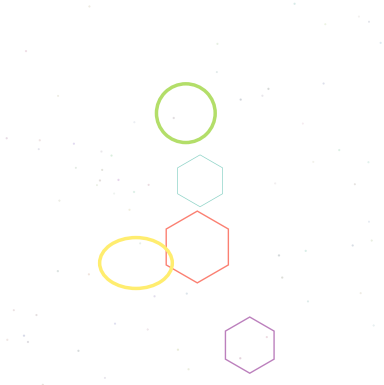[{"shape": "hexagon", "thickness": 0.5, "radius": 0.34, "center": [0.52, 0.53]}, {"shape": "hexagon", "thickness": 1, "radius": 0.47, "center": [0.512, 0.358]}, {"shape": "circle", "thickness": 2.5, "radius": 0.38, "center": [0.483, 0.706]}, {"shape": "hexagon", "thickness": 1, "radius": 0.36, "center": [0.649, 0.104]}, {"shape": "oval", "thickness": 2.5, "radius": 0.47, "center": [0.353, 0.317]}]